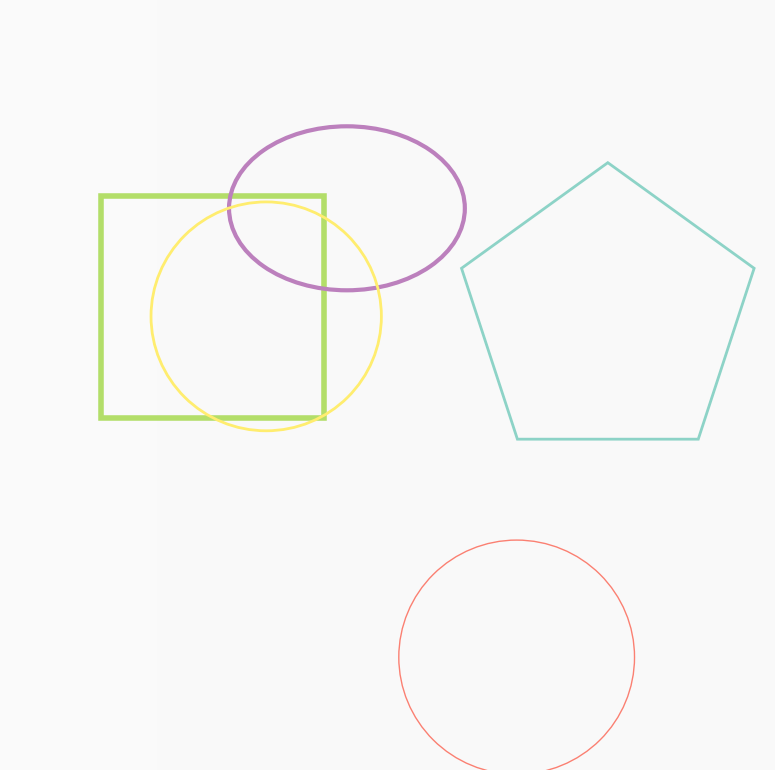[{"shape": "pentagon", "thickness": 1, "radius": 0.99, "center": [0.784, 0.59]}, {"shape": "circle", "thickness": 0.5, "radius": 0.76, "center": [0.667, 0.147]}, {"shape": "square", "thickness": 2, "radius": 0.72, "center": [0.274, 0.601]}, {"shape": "oval", "thickness": 1.5, "radius": 0.76, "center": [0.448, 0.729]}, {"shape": "circle", "thickness": 1, "radius": 0.74, "center": [0.343, 0.589]}]